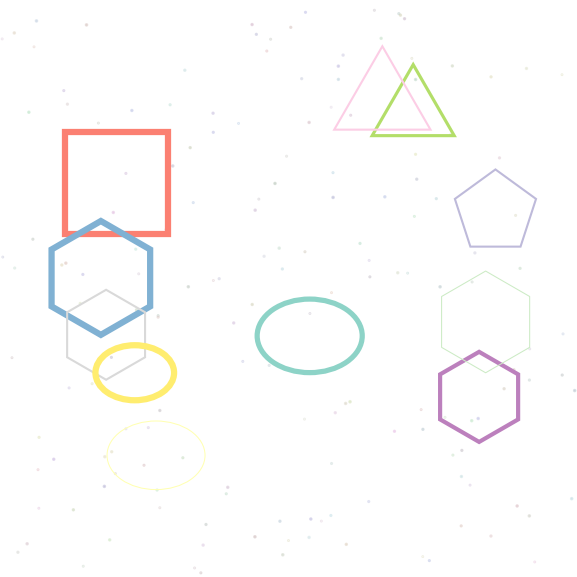[{"shape": "oval", "thickness": 2.5, "radius": 0.45, "center": [0.536, 0.418]}, {"shape": "oval", "thickness": 0.5, "radius": 0.42, "center": [0.27, 0.211]}, {"shape": "pentagon", "thickness": 1, "radius": 0.37, "center": [0.858, 0.632]}, {"shape": "square", "thickness": 3, "radius": 0.44, "center": [0.202, 0.682]}, {"shape": "hexagon", "thickness": 3, "radius": 0.49, "center": [0.175, 0.518]}, {"shape": "triangle", "thickness": 1.5, "radius": 0.41, "center": [0.715, 0.805]}, {"shape": "triangle", "thickness": 1, "radius": 0.48, "center": [0.662, 0.823]}, {"shape": "hexagon", "thickness": 1, "radius": 0.39, "center": [0.184, 0.419]}, {"shape": "hexagon", "thickness": 2, "radius": 0.39, "center": [0.83, 0.312]}, {"shape": "hexagon", "thickness": 0.5, "radius": 0.44, "center": [0.841, 0.442]}, {"shape": "oval", "thickness": 3, "radius": 0.34, "center": [0.233, 0.354]}]